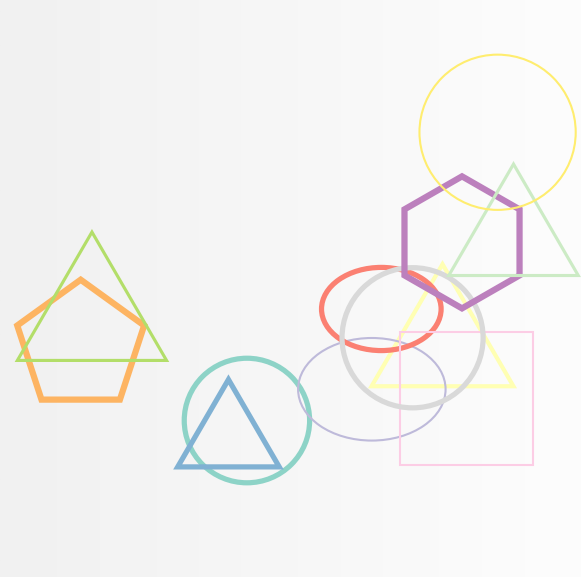[{"shape": "circle", "thickness": 2.5, "radius": 0.54, "center": [0.425, 0.271]}, {"shape": "triangle", "thickness": 2, "radius": 0.7, "center": [0.761, 0.401]}, {"shape": "oval", "thickness": 1, "radius": 0.63, "center": [0.64, 0.325]}, {"shape": "oval", "thickness": 2.5, "radius": 0.51, "center": [0.656, 0.464]}, {"shape": "triangle", "thickness": 2.5, "radius": 0.5, "center": [0.393, 0.241]}, {"shape": "pentagon", "thickness": 3, "radius": 0.57, "center": [0.139, 0.4]}, {"shape": "triangle", "thickness": 1.5, "radius": 0.74, "center": [0.158, 0.449]}, {"shape": "square", "thickness": 1, "radius": 0.57, "center": [0.802, 0.309]}, {"shape": "circle", "thickness": 2.5, "radius": 0.61, "center": [0.71, 0.414]}, {"shape": "hexagon", "thickness": 3, "radius": 0.57, "center": [0.795, 0.579]}, {"shape": "triangle", "thickness": 1.5, "radius": 0.64, "center": [0.883, 0.586]}, {"shape": "circle", "thickness": 1, "radius": 0.67, "center": [0.856, 0.77]}]